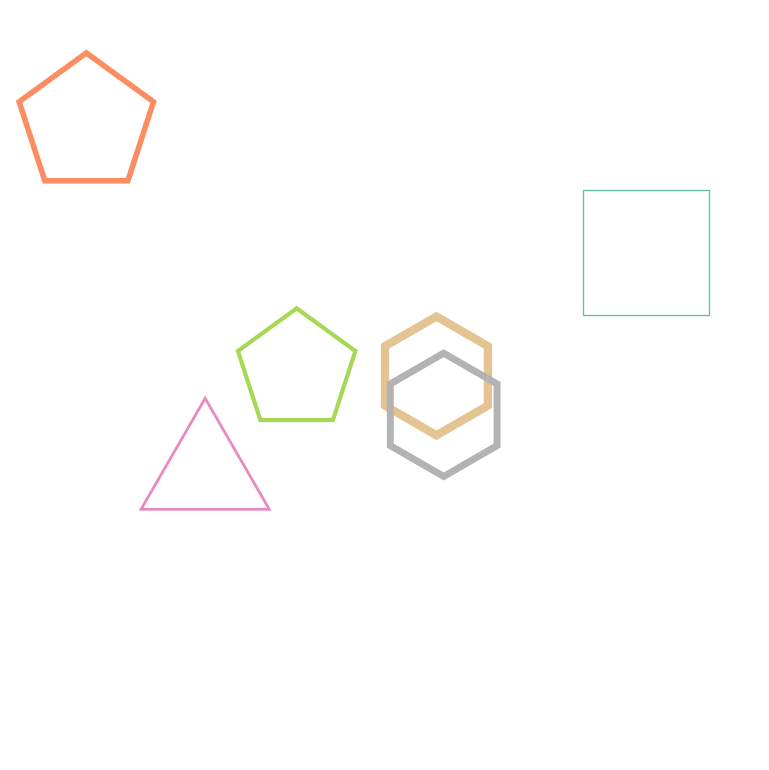[{"shape": "square", "thickness": 0.5, "radius": 0.41, "center": [0.839, 0.672]}, {"shape": "pentagon", "thickness": 2, "radius": 0.46, "center": [0.112, 0.839]}, {"shape": "triangle", "thickness": 1, "radius": 0.48, "center": [0.266, 0.387]}, {"shape": "pentagon", "thickness": 1.5, "radius": 0.4, "center": [0.385, 0.519]}, {"shape": "hexagon", "thickness": 3, "radius": 0.39, "center": [0.567, 0.512]}, {"shape": "hexagon", "thickness": 2.5, "radius": 0.4, "center": [0.576, 0.461]}]